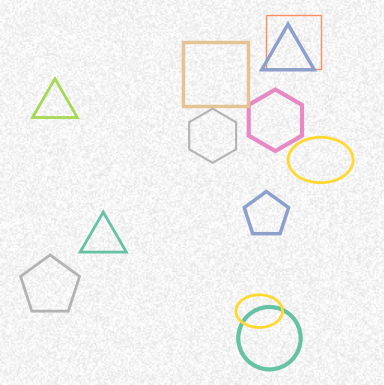[{"shape": "circle", "thickness": 3, "radius": 0.41, "center": [0.7, 0.122]}, {"shape": "triangle", "thickness": 2, "radius": 0.35, "center": [0.268, 0.38]}, {"shape": "square", "thickness": 1, "radius": 0.36, "center": [0.763, 0.891]}, {"shape": "pentagon", "thickness": 2.5, "radius": 0.3, "center": [0.692, 0.442]}, {"shape": "triangle", "thickness": 2.5, "radius": 0.39, "center": [0.748, 0.858]}, {"shape": "hexagon", "thickness": 3, "radius": 0.4, "center": [0.715, 0.688]}, {"shape": "triangle", "thickness": 2, "radius": 0.34, "center": [0.143, 0.728]}, {"shape": "oval", "thickness": 2, "radius": 0.42, "center": [0.833, 0.585]}, {"shape": "oval", "thickness": 2, "radius": 0.3, "center": [0.673, 0.192]}, {"shape": "square", "thickness": 2.5, "radius": 0.42, "center": [0.56, 0.808]}, {"shape": "pentagon", "thickness": 2, "radius": 0.4, "center": [0.13, 0.257]}, {"shape": "hexagon", "thickness": 1.5, "radius": 0.35, "center": [0.552, 0.647]}]